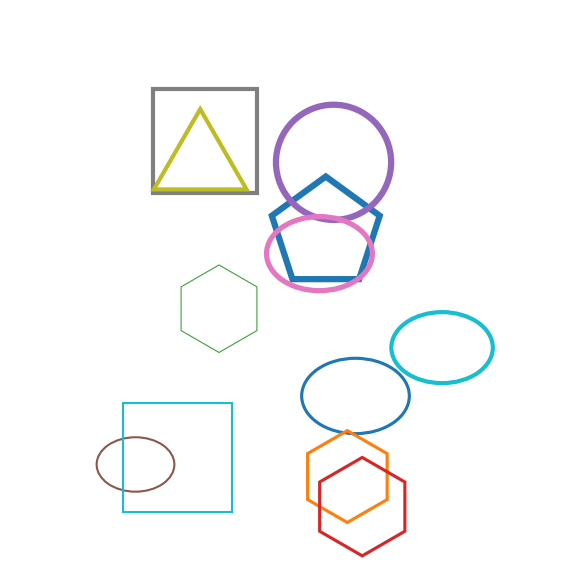[{"shape": "oval", "thickness": 1.5, "radius": 0.47, "center": [0.616, 0.313]}, {"shape": "pentagon", "thickness": 3, "radius": 0.49, "center": [0.564, 0.595]}, {"shape": "hexagon", "thickness": 1.5, "radius": 0.4, "center": [0.602, 0.174]}, {"shape": "hexagon", "thickness": 0.5, "radius": 0.38, "center": [0.379, 0.465]}, {"shape": "hexagon", "thickness": 1.5, "radius": 0.43, "center": [0.627, 0.122]}, {"shape": "circle", "thickness": 3, "radius": 0.5, "center": [0.578, 0.718]}, {"shape": "oval", "thickness": 1, "radius": 0.34, "center": [0.235, 0.195]}, {"shape": "oval", "thickness": 2.5, "radius": 0.46, "center": [0.553, 0.56]}, {"shape": "square", "thickness": 2, "radius": 0.45, "center": [0.355, 0.755]}, {"shape": "triangle", "thickness": 2, "radius": 0.46, "center": [0.347, 0.717]}, {"shape": "oval", "thickness": 2, "radius": 0.44, "center": [0.765, 0.397]}, {"shape": "square", "thickness": 1, "radius": 0.47, "center": [0.308, 0.207]}]